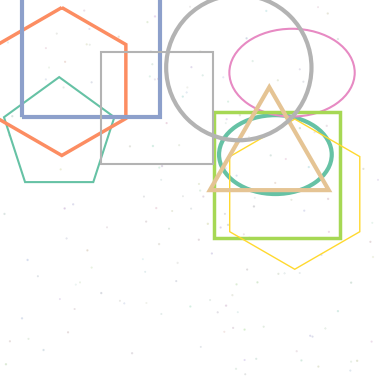[{"shape": "pentagon", "thickness": 1.5, "radius": 0.75, "center": [0.154, 0.649]}, {"shape": "oval", "thickness": 3, "radius": 0.73, "center": [0.715, 0.598]}, {"shape": "hexagon", "thickness": 2.5, "radius": 0.96, "center": [0.161, 0.788]}, {"shape": "square", "thickness": 3, "radius": 0.89, "center": [0.236, 0.874]}, {"shape": "oval", "thickness": 1.5, "radius": 0.81, "center": [0.759, 0.811]}, {"shape": "square", "thickness": 2.5, "radius": 0.81, "center": [0.72, 0.545]}, {"shape": "hexagon", "thickness": 1, "radius": 0.98, "center": [0.766, 0.496]}, {"shape": "triangle", "thickness": 3, "radius": 0.89, "center": [0.699, 0.595]}, {"shape": "square", "thickness": 1.5, "radius": 0.73, "center": [0.409, 0.719]}, {"shape": "circle", "thickness": 3, "radius": 0.94, "center": [0.62, 0.824]}]